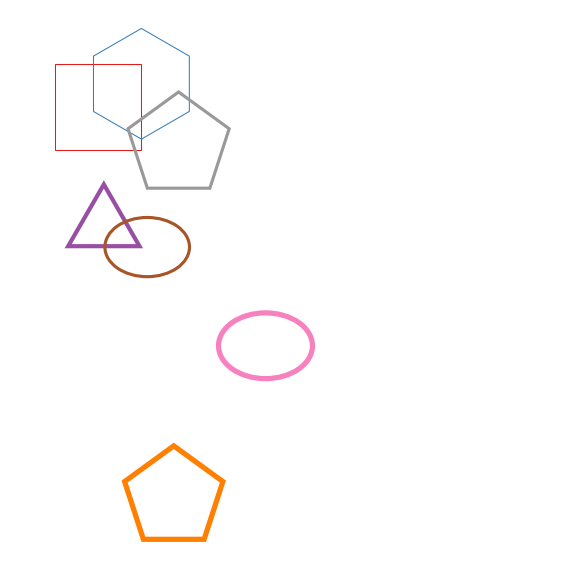[{"shape": "square", "thickness": 0.5, "radius": 0.37, "center": [0.17, 0.813]}, {"shape": "hexagon", "thickness": 0.5, "radius": 0.48, "center": [0.245, 0.854]}, {"shape": "triangle", "thickness": 2, "radius": 0.36, "center": [0.18, 0.608]}, {"shape": "pentagon", "thickness": 2.5, "radius": 0.45, "center": [0.301, 0.138]}, {"shape": "oval", "thickness": 1.5, "radius": 0.37, "center": [0.255, 0.571]}, {"shape": "oval", "thickness": 2.5, "radius": 0.41, "center": [0.46, 0.4]}, {"shape": "pentagon", "thickness": 1.5, "radius": 0.46, "center": [0.309, 0.748]}]